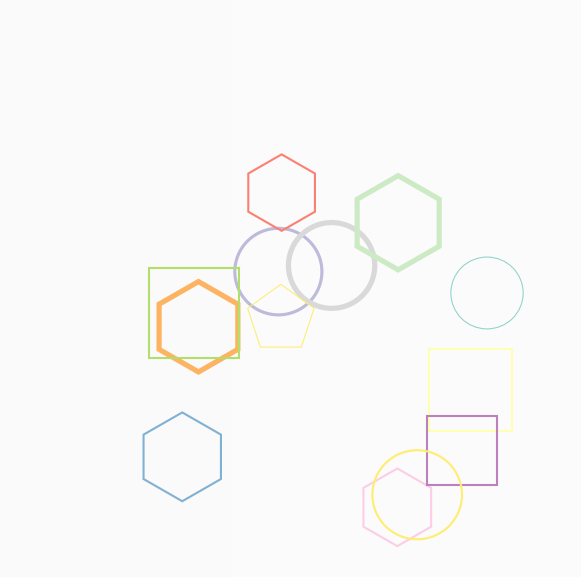[{"shape": "circle", "thickness": 0.5, "radius": 0.31, "center": [0.838, 0.492]}, {"shape": "square", "thickness": 1, "radius": 0.36, "center": [0.809, 0.324]}, {"shape": "circle", "thickness": 1.5, "radius": 0.37, "center": [0.479, 0.529]}, {"shape": "hexagon", "thickness": 1, "radius": 0.33, "center": [0.484, 0.666]}, {"shape": "hexagon", "thickness": 1, "radius": 0.38, "center": [0.314, 0.208]}, {"shape": "hexagon", "thickness": 2.5, "radius": 0.39, "center": [0.341, 0.433]}, {"shape": "square", "thickness": 1, "radius": 0.39, "center": [0.334, 0.457]}, {"shape": "hexagon", "thickness": 1, "radius": 0.34, "center": [0.684, 0.121]}, {"shape": "circle", "thickness": 2.5, "radius": 0.37, "center": [0.571, 0.539]}, {"shape": "square", "thickness": 1, "radius": 0.3, "center": [0.794, 0.219]}, {"shape": "hexagon", "thickness": 2.5, "radius": 0.41, "center": [0.685, 0.613]}, {"shape": "pentagon", "thickness": 0.5, "radius": 0.3, "center": [0.483, 0.447]}, {"shape": "circle", "thickness": 1, "radius": 0.39, "center": [0.718, 0.142]}]